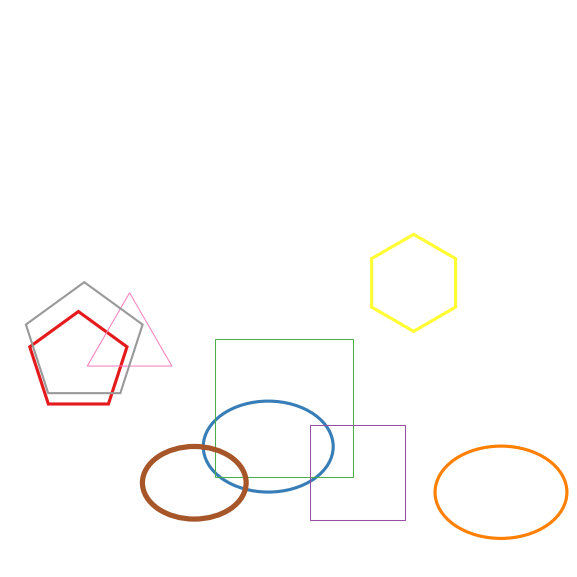[{"shape": "pentagon", "thickness": 1.5, "radius": 0.44, "center": [0.136, 0.371]}, {"shape": "oval", "thickness": 1.5, "radius": 0.56, "center": [0.464, 0.226]}, {"shape": "square", "thickness": 0.5, "radius": 0.6, "center": [0.491, 0.293]}, {"shape": "square", "thickness": 0.5, "radius": 0.41, "center": [0.619, 0.181]}, {"shape": "oval", "thickness": 1.5, "radius": 0.57, "center": [0.867, 0.147]}, {"shape": "hexagon", "thickness": 1.5, "radius": 0.42, "center": [0.716, 0.509]}, {"shape": "oval", "thickness": 2.5, "radius": 0.45, "center": [0.336, 0.163]}, {"shape": "triangle", "thickness": 0.5, "radius": 0.42, "center": [0.224, 0.408]}, {"shape": "pentagon", "thickness": 1, "radius": 0.53, "center": [0.146, 0.404]}]